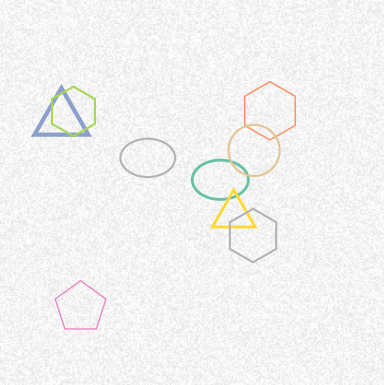[{"shape": "oval", "thickness": 2, "radius": 0.36, "center": [0.572, 0.533]}, {"shape": "hexagon", "thickness": 1, "radius": 0.38, "center": [0.701, 0.712]}, {"shape": "triangle", "thickness": 3, "radius": 0.4, "center": [0.16, 0.691]}, {"shape": "pentagon", "thickness": 1, "radius": 0.35, "center": [0.209, 0.202]}, {"shape": "hexagon", "thickness": 1.5, "radius": 0.32, "center": [0.191, 0.711]}, {"shape": "triangle", "thickness": 2, "radius": 0.32, "center": [0.607, 0.443]}, {"shape": "circle", "thickness": 1.5, "radius": 0.33, "center": [0.66, 0.609]}, {"shape": "hexagon", "thickness": 1.5, "radius": 0.35, "center": [0.657, 0.388]}, {"shape": "oval", "thickness": 1.5, "radius": 0.36, "center": [0.384, 0.59]}]